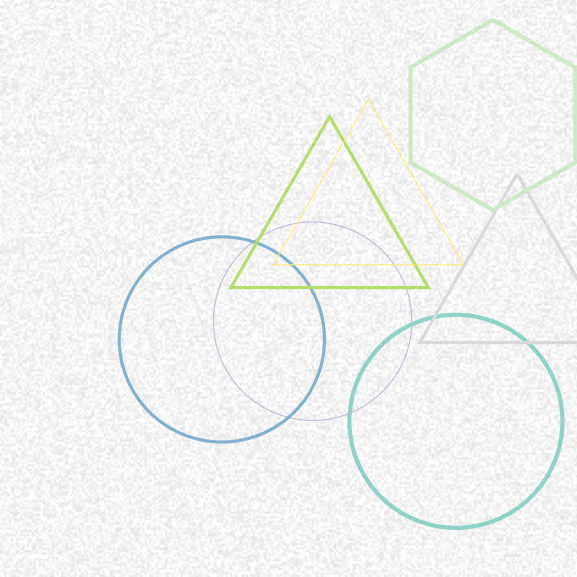[{"shape": "circle", "thickness": 2, "radius": 0.92, "center": [0.79, 0.27]}, {"shape": "circle", "thickness": 0.5, "radius": 0.86, "center": [0.541, 0.443]}, {"shape": "circle", "thickness": 1.5, "radius": 0.89, "center": [0.384, 0.411]}, {"shape": "triangle", "thickness": 1.5, "radius": 0.99, "center": [0.571, 0.6]}, {"shape": "triangle", "thickness": 1.5, "radius": 0.97, "center": [0.895, 0.503]}, {"shape": "hexagon", "thickness": 2, "radius": 0.82, "center": [0.854, 0.8]}, {"shape": "triangle", "thickness": 0.5, "radius": 0.95, "center": [0.638, 0.636]}]